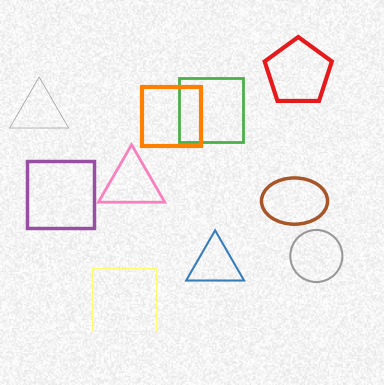[{"shape": "pentagon", "thickness": 3, "radius": 0.46, "center": [0.775, 0.812]}, {"shape": "triangle", "thickness": 1.5, "radius": 0.43, "center": [0.559, 0.315]}, {"shape": "square", "thickness": 2, "radius": 0.42, "center": [0.549, 0.715]}, {"shape": "square", "thickness": 2.5, "radius": 0.43, "center": [0.157, 0.494]}, {"shape": "square", "thickness": 3, "radius": 0.39, "center": [0.446, 0.697]}, {"shape": "square", "thickness": 0.5, "radius": 0.41, "center": [0.323, 0.222]}, {"shape": "oval", "thickness": 2.5, "radius": 0.43, "center": [0.765, 0.478]}, {"shape": "triangle", "thickness": 2, "radius": 0.5, "center": [0.342, 0.525]}, {"shape": "triangle", "thickness": 0.5, "radius": 0.44, "center": [0.102, 0.712]}, {"shape": "circle", "thickness": 1.5, "radius": 0.34, "center": [0.822, 0.335]}]